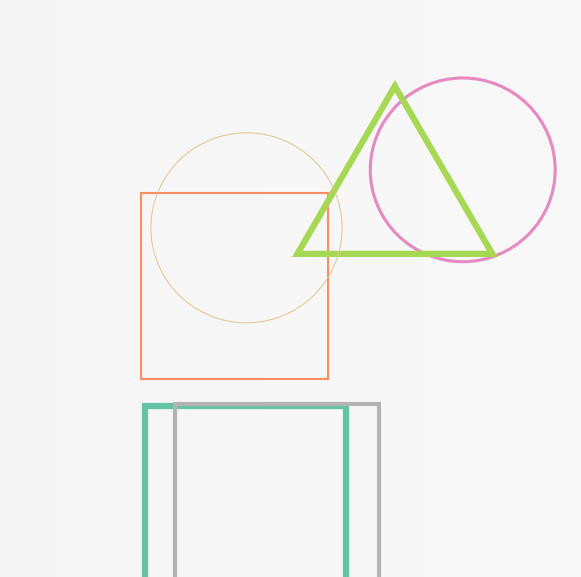[{"shape": "square", "thickness": 3, "radius": 0.87, "center": [0.422, 0.122]}, {"shape": "square", "thickness": 1, "radius": 0.8, "center": [0.404, 0.504]}, {"shape": "circle", "thickness": 1.5, "radius": 0.8, "center": [0.796, 0.705]}, {"shape": "triangle", "thickness": 3, "radius": 0.97, "center": [0.679, 0.656]}, {"shape": "circle", "thickness": 0.5, "radius": 0.82, "center": [0.424, 0.605]}, {"shape": "square", "thickness": 2, "radius": 0.88, "center": [0.476, 0.123]}]